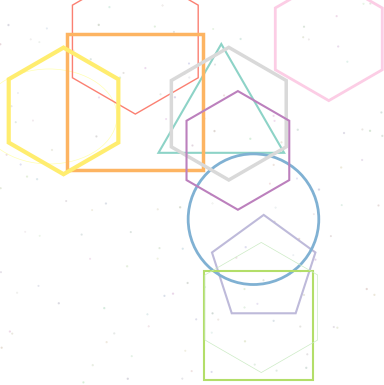[{"shape": "triangle", "thickness": 1.5, "radius": 0.94, "center": [0.575, 0.697]}, {"shape": "oval", "thickness": 0.5, "radius": 0.88, "center": [0.128, 0.697]}, {"shape": "pentagon", "thickness": 1.5, "radius": 0.71, "center": [0.685, 0.301]}, {"shape": "hexagon", "thickness": 1, "radius": 0.94, "center": [0.351, 0.892]}, {"shape": "circle", "thickness": 2, "radius": 0.85, "center": [0.658, 0.431]}, {"shape": "square", "thickness": 2.5, "radius": 0.88, "center": [0.352, 0.735]}, {"shape": "square", "thickness": 1.5, "radius": 0.71, "center": [0.672, 0.154]}, {"shape": "hexagon", "thickness": 2, "radius": 0.8, "center": [0.854, 0.899]}, {"shape": "hexagon", "thickness": 2.5, "radius": 0.86, "center": [0.594, 0.705]}, {"shape": "hexagon", "thickness": 1.5, "radius": 0.77, "center": [0.618, 0.609]}, {"shape": "hexagon", "thickness": 0.5, "radius": 0.84, "center": [0.679, 0.201]}, {"shape": "hexagon", "thickness": 3, "radius": 0.82, "center": [0.165, 0.712]}]